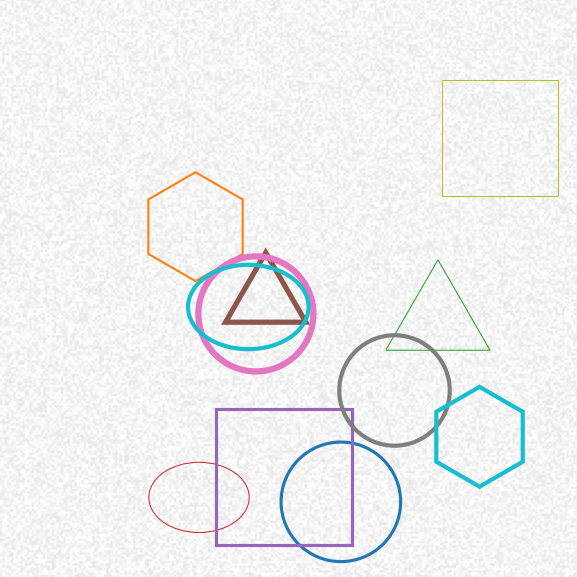[{"shape": "circle", "thickness": 1.5, "radius": 0.52, "center": [0.59, 0.13]}, {"shape": "hexagon", "thickness": 1, "radius": 0.47, "center": [0.339, 0.607]}, {"shape": "triangle", "thickness": 0.5, "radius": 0.52, "center": [0.758, 0.445]}, {"shape": "oval", "thickness": 0.5, "radius": 0.43, "center": [0.345, 0.138]}, {"shape": "square", "thickness": 1.5, "radius": 0.59, "center": [0.491, 0.173]}, {"shape": "triangle", "thickness": 2.5, "radius": 0.4, "center": [0.46, 0.481]}, {"shape": "circle", "thickness": 3, "radius": 0.5, "center": [0.443, 0.456]}, {"shape": "circle", "thickness": 2, "radius": 0.48, "center": [0.683, 0.323]}, {"shape": "square", "thickness": 0.5, "radius": 0.5, "center": [0.866, 0.76]}, {"shape": "hexagon", "thickness": 2, "radius": 0.43, "center": [0.83, 0.243]}, {"shape": "oval", "thickness": 2, "radius": 0.52, "center": [0.43, 0.468]}]